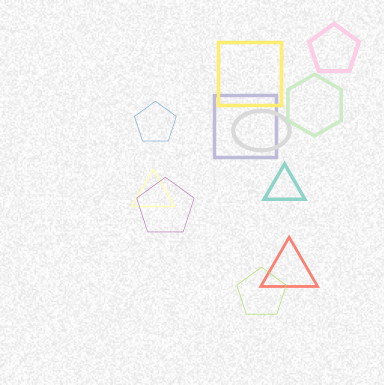[{"shape": "triangle", "thickness": 2.5, "radius": 0.31, "center": [0.739, 0.513]}, {"shape": "triangle", "thickness": 1, "radius": 0.32, "center": [0.398, 0.496]}, {"shape": "square", "thickness": 2.5, "radius": 0.4, "center": [0.637, 0.673]}, {"shape": "triangle", "thickness": 2, "radius": 0.43, "center": [0.751, 0.299]}, {"shape": "pentagon", "thickness": 0.5, "radius": 0.29, "center": [0.404, 0.68]}, {"shape": "pentagon", "thickness": 0.5, "radius": 0.34, "center": [0.679, 0.238]}, {"shape": "pentagon", "thickness": 3, "radius": 0.34, "center": [0.868, 0.87]}, {"shape": "oval", "thickness": 3, "radius": 0.37, "center": [0.679, 0.661]}, {"shape": "pentagon", "thickness": 0.5, "radius": 0.39, "center": [0.43, 0.461]}, {"shape": "hexagon", "thickness": 2.5, "radius": 0.4, "center": [0.817, 0.727]}, {"shape": "square", "thickness": 2.5, "radius": 0.41, "center": [0.648, 0.81]}]